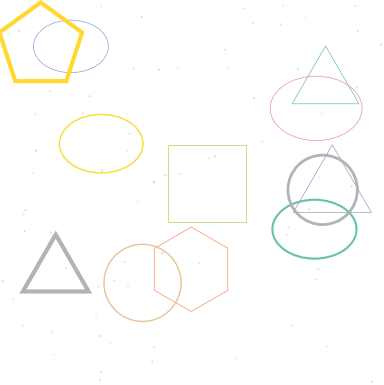[{"shape": "triangle", "thickness": 0.5, "radius": 0.5, "center": [0.846, 0.781]}, {"shape": "oval", "thickness": 1.5, "radius": 0.55, "center": [0.817, 0.405]}, {"shape": "hexagon", "thickness": 0.5, "radius": 0.55, "center": [0.497, 0.3]}, {"shape": "oval", "thickness": 0.5, "radius": 0.49, "center": [0.184, 0.879]}, {"shape": "triangle", "thickness": 0.5, "radius": 0.59, "center": [0.863, 0.507]}, {"shape": "oval", "thickness": 0.5, "radius": 0.6, "center": [0.821, 0.719]}, {"shape": "square", "thickness": 0.5, "radius": 0.5, "center": [0.538, 0.523]}, {"shape": "oval", "thickness": 1, "radius": 0.54, "center": [0.263, 0.627]}, {"shape": "pentagon", "thickness": 3, "radius": 0.56, "center": [0.106, 0.881]}, {"shape": "circle", "thickness": 1, "radius": 0.5, "center": [0.37, 0.265]}, {"shape": "circle", "thickness": 2, "radius": 0.45, "center": [0.838, 0.507]}, {"shape": "triangle", "thickness": 3, "radius": 0.49, "center": [0.145, 0.292]}]